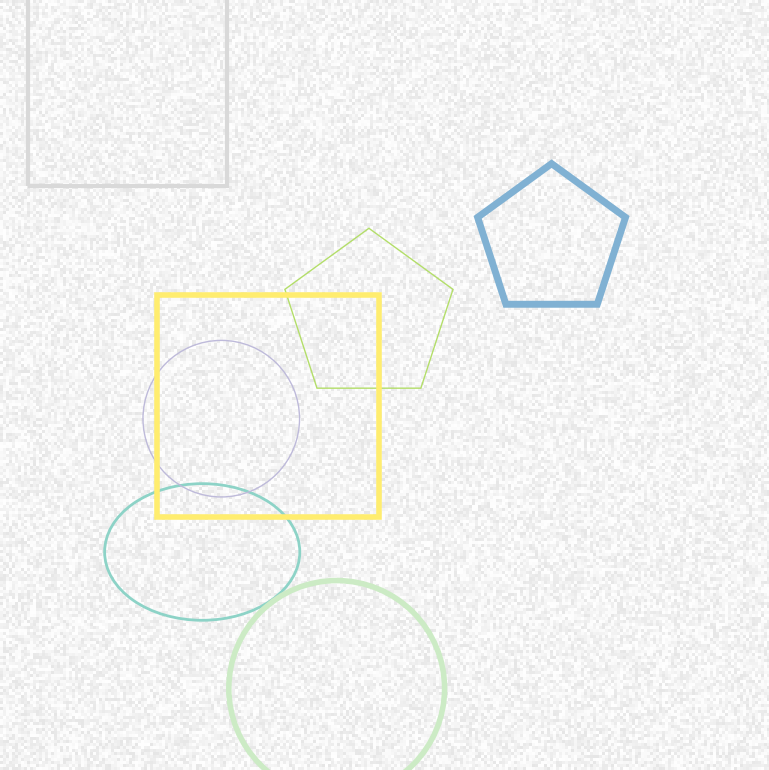[{"shape": "oval", "thickness": 1, "radius": 0.63, "center": [0.263, 0.283]}, {"shape": "circle", "thickness": 0.5, "radius": 0.51, "center": [0.287, 0.456]}, {"shape": "pentagon", "thickness": 2.5, "radius": 0.5, "center": [0.716, 0.687]}, {"shape": "pentagon", "thickness": 0.5, "radius": 0.57, "center": [0.479, 0.589]}, {"shape": "square", "thickness": 1.5, "radius": 0.65, "center": [0.165, 0.887]}, {"shape": "circle", "thickness": 2, "radius": 0.7, "center": [0.437, 0.106]}, {"shape": "square", "thickness": 2, "radius": 0.72, "center": [0.348, 0.473]}]